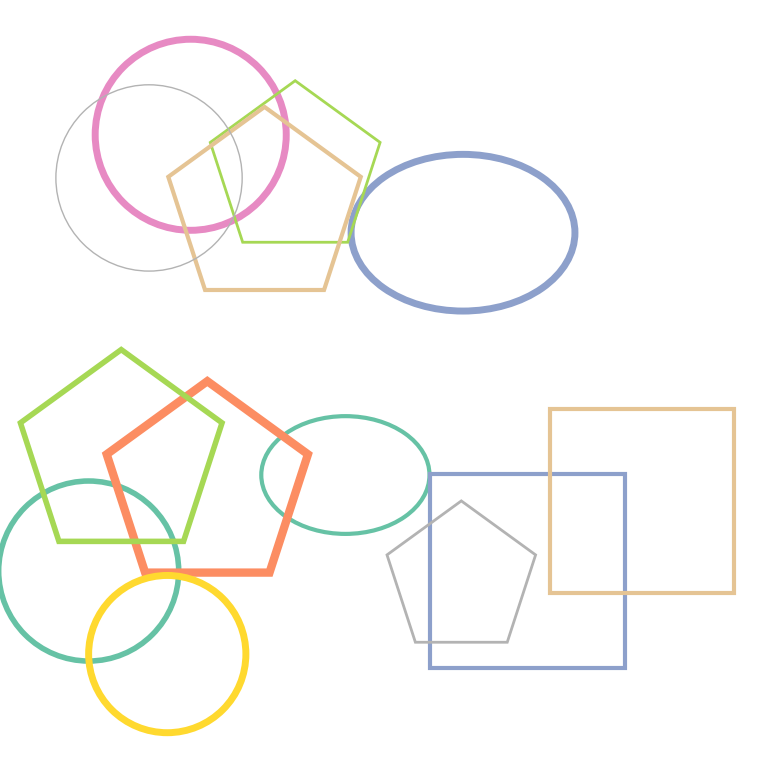[{"shape": "oval", "thickness": 1.5, "radius": 0.55, "center": [0.449, 0.383]}, {"shape": "circle", "thickness": 2, "radius": 0.58, "center": [0.115, 0.258]}, {"shape": "pentagon", "thickness": 3, "radius": 0.69, "center": [0.269, 0.368]}, {"shape": "oval", "thickness": 2.5, "radius": 0.73, "center": [0.601, 0.698]}, {"shape": "square", "thickness": 1.5, "radius": 0.63, "center": [0.685, 0.258]}, {"shape": "circle", "thickness": 2.5, "radius": 0.62, "center": [0.248, 0.825]}, {"shape": "pentagon", "thickness": 2, "radius": 0.69, "center": [0.157, 0.408]}, {"shape": "pentagon", "thickness": 1, "radius": 0.58, "center": [0.383, 0.779]}, {"shape": "circle", "thickness": 2.5, "radius": 0.51, "center": [0.217, 0.151]}, {"shape": "pentagon", "thickness": 1.5, "radius": 0.66, "center": [0.344, 0.73]}, {"shape": "square", "thickness": 1.5, "radius": 0.6, "center": [0.834, 0.349]}, {"shape": "circle", "thickness": 0.5, "radius": 0.6, "center": [0.194, 0.769]}, {"shape": "pentagon", "thickness": 1, "radius": 0.51, "center": [0.599, 0.248]}]